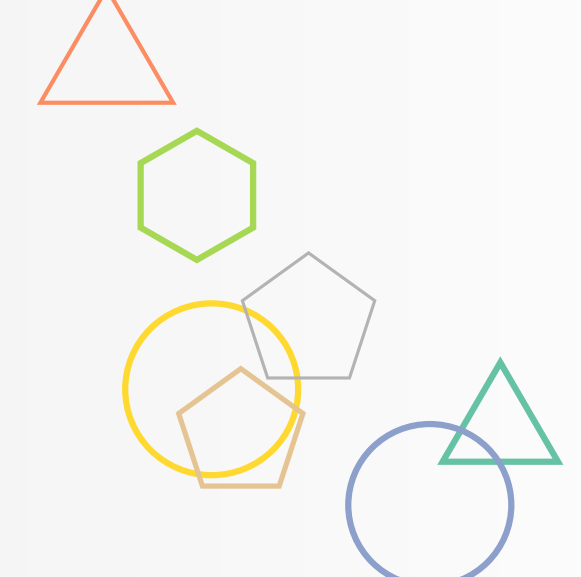[{"shape": "triangle", "thickness": 3, "radius": 0.57, "center": [0.861, 0.257]}, {"shape": "triangle", "thickness": 2, "radius": 0.66, "center": [0.184, 0.887]}, {"shape": "circle", "thickness": 3, "radius": 0.7, "center": [0.739, 0.125]}, {"shape": "hexagon", "thickness": 3, "radius": 0.56, "center": [0.339, 0.661]}, {"shape": "circle", "thickness": 3, "radius": 0.74, "center": [0.364, 0.325]}, {"shape": "pentagon", "thickness": 2.5, "radius": 0.56, "center": [0.414, 0.248]}, {"shape": "pentagon", "thickness": 1.5, "radius": 0.6, "center": [0.531, 0.441]}]